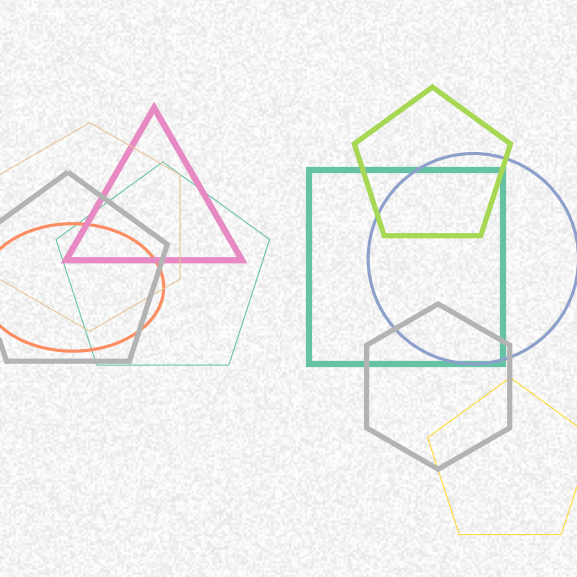[{"shape": "pentagon", "thickness": 0.5, "radius": 0.97, "center": [0.282, 0.524]}, {"shape": "square", "thickness": 3, "radius": 0.84, "center": [0.703, 0.537]}, {"shape": "oval", "thickness": 1.5, "radius": 0.79, "center": [0.126, 0.501]}, {"shape": "circle", "thickness": 1.5, "radius": 0.91, "center": [0.82, 0.551]}, {"shape": "triangle", "thickness": 3, "radius": 0.88, "center": [0.267, 0.637]}, {"shape": "pentagon", "thickness": 2.5, "radius": 0.71, "center": [0.749, 0.706]}, {"shape": "pentagon", "thickness": 0.5, "radius": 0.75, "center": [0.884, 0.195]}, {"shape": "hexagon", "thickness": 0.5, "radius": 0.9, "center": [0.155, 0.606]}, {"shape": "hexagon", "thickness": 2.5, "radius": 0.72, "center": [0.759, 0.33]}, {"shape": "pentagon", "thickness": 2.5, "radius": 0.91, "center": [0.118, 0.52]}]